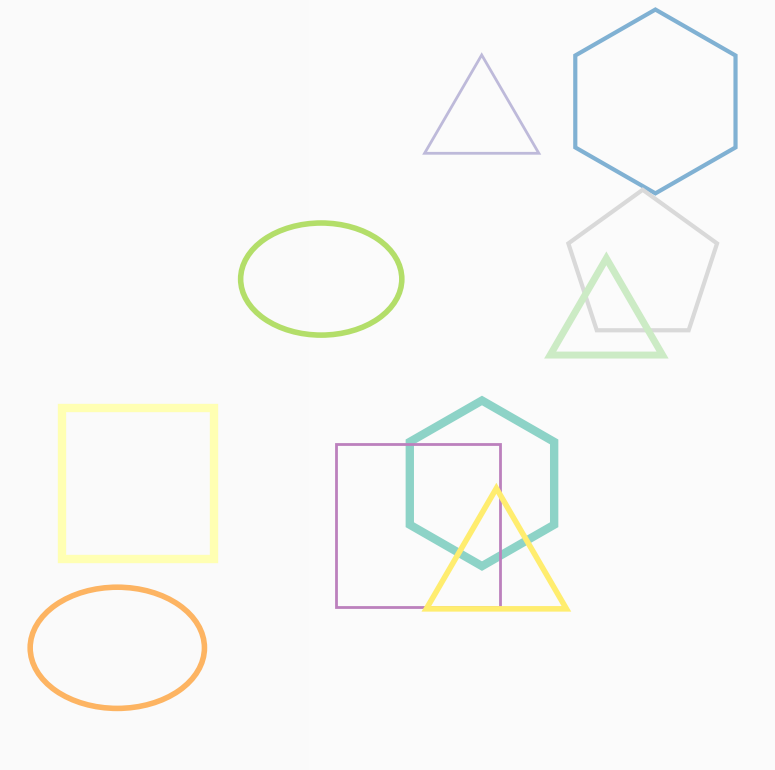[{"shape": "hexagon", "thickness": 3, "radius": 0.54, "center": [0.622, 0.372]}, {"shape": "square", "thickness": 3, "radius": 0.49, "center": [0.178, 0.372]}, {"shape": "triangle", "thickness": 1, "radius": 0.43, "center": [0.622, 0.843]}, {"shape": "hexagon", "thickness": 1.5, "radius": 0.6, "center": [0.846, 0.868]}, {"shape": "oval", "thickness": 2, "radius": 0.56, "center": [0.151, 0.159]}, {"shape": "oval", "thickness": 2, "radius": 0.52, "center": [0.414, 0.638]}, {"shape": "pentagon", "thickness": 1.5, "radius": 0.5, "center": [0.829, 0.653]}, {"shape": "square", "thickness": 1, "radius": 0.53, "center": [0.539, 0.318]}, {"shape": "triangle", "thickness": 2.5, "radius": 0.42, "center": [0.782, 0.581]}, {"shape": "triangle", "thickness": 2, "radius": 0.52, "center": [0.64, 0.261]}]